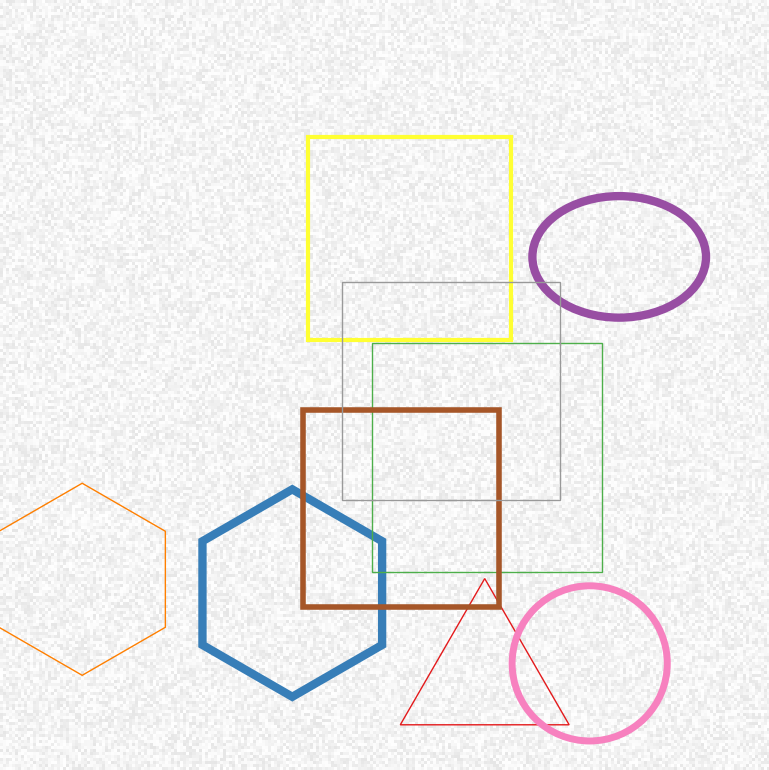[{"shape": "triangle", "thickness": 0.5, "radius": 0.63, "center": [0.63, 0.122]}, {"shape": "hexagon", "thickness": 3, "radius": 0.67, "center": [0.38, 0.23]}, {"shape": "square", "thickness": 0.5, "radius": 0.74, "center": [0.632, 0.406]}, {"shape": "oval", "thickness": 3, "radius": 0.56, "center": [0.804, 0.666]}, {"shape": "hexagon", "thickness": 0.5, "radius": 0.62, "center": [0.107, 0.248]}, {"shape": "square", "thickness": 1.5, "radius": 0.66, "center": [0.532, 0.69]}, {"shape": "square", "thickness": 2, "radius": 0.64, "center": [0.521, 0.34]}, {"shape": "circle", "thickness": 2.5, "radius": 0.5, "center": [0.766, 0.138]}, {"shape": "square", "thickness": 0.5, "radius": 0.71, "center": [0.585, 0.492]}]